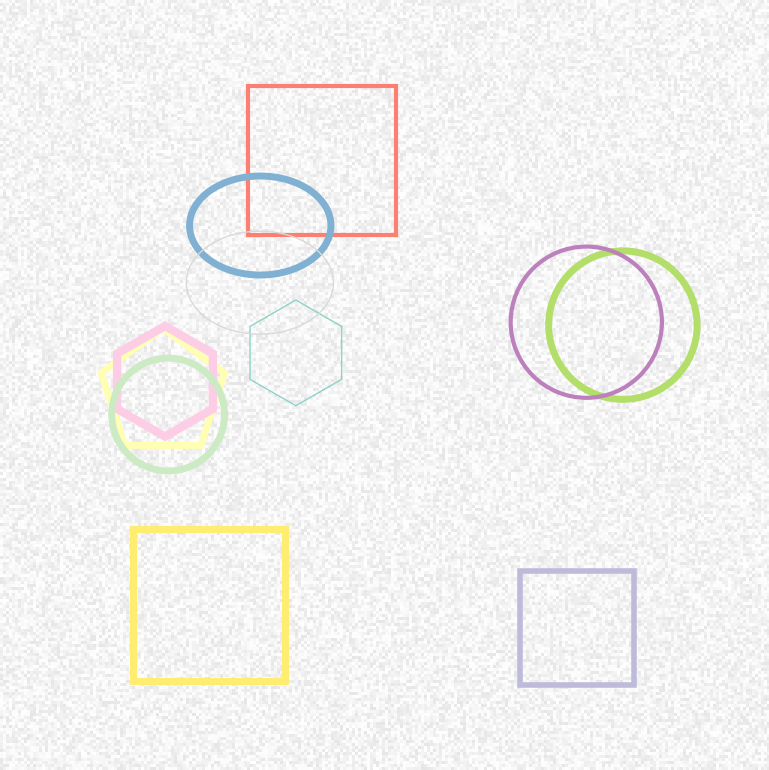[{"shape": "hexagon", "thickness": 0.5, "radius": 0.34, "center": [0.384, 0.542]}, {"shape": "pentagon", "thickness": 2.5, "radius": 0.42, "center": [0.211, 0.49]}, {"shape": "square", "thickness": 2, "radius": 0.37, "center": [0.75, 0.184]}, {"shape": "square", "thickness": 1.5, "radius": 0.48, "center": [0.418, 0.792]}, {"shape": "oval", "thickness": 2.5, "radius": 0.46, "center": [0.338, 0.707]}, {"shape": "circle", "thickness": 2.5, "radius": 0.48, "center": [0.809, 0.578]}, {"shape": "hexagon", "thickness": 3, "radius": 0.36, "center": [0.214, 0.505]}, {"shape": "oval", "thickness": 0.5, "radius": 0.48, "center": [0.337, 0.633]}, {"shape": "circle", "thickness": 1.5, "radius": 0.49, "center": [0.761, 0.582]}, {"shape": "circle", "thickness": 2.5, "radius": 0.37, "center": [0.218, 0.462]}, {"shape": "square", "thickness": 2.5, "radius": 0.49, "center": [0.271, 0.215]}]